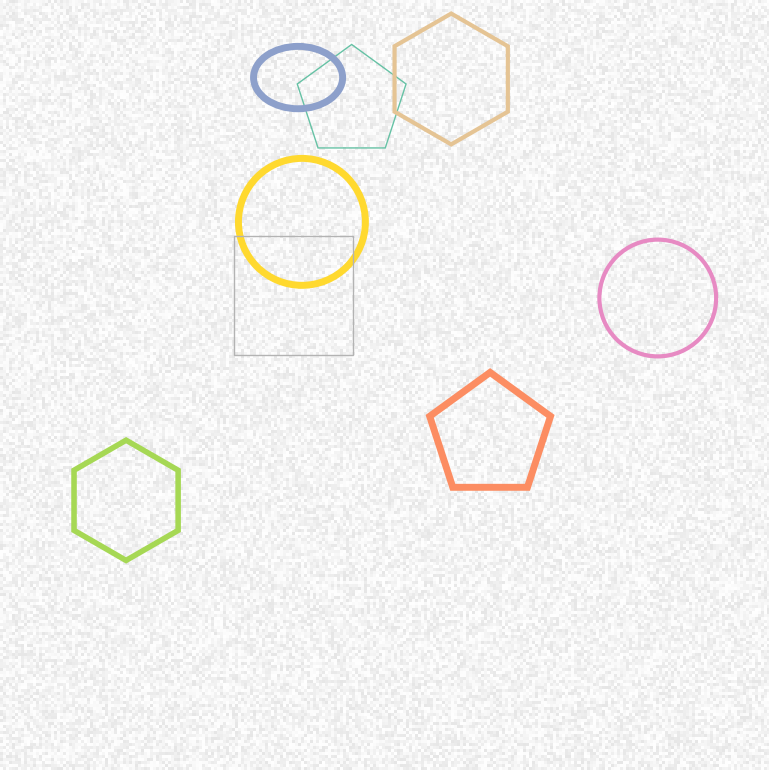[{"shape": "pentagon", "thickness": 0.5, "radius": 0.37, "center": [0.457, 0.868]}, {"shape": "pentagon", "thickness": 2.5, "radius": 0.41, "center": [0.636, 0.434]}, {"shape": "oval", "thickness": 2.5, "radius": 0.29, "center": [0.387, 0.899]}, {"shape": "circle", "thickness": 1.5, "radius": 0.38, "center": [0.854, 0.613]}, {"shape": "hexagon", "thickness": 2, "radius": 0.39, "center": [0.164, 0.35]}, {"shape": "circle", "thickness": 2.5, "radius": 0.41, "center": [0.392, 0.712]}, {"shape": "hexagon", "thickness": 1.5, "radius": 0.42, "center": [0.586, 0.897]}, {"shape": "square", "thickness": 0.5, "radius": 0.39, "center": [0.381, 0.616]}]